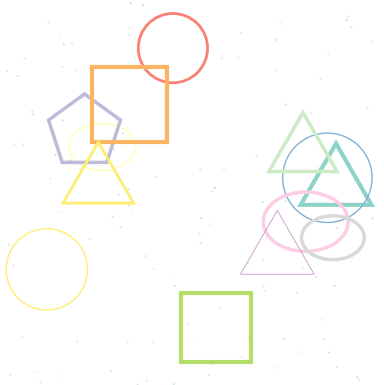[{"shape": "triangle", "thickness": 3, "radius": 0.53, "center": [0.873, 0.521]}, {"shape": "oval", "thickness": 1, "radius": 0.44, "center": [0.266, 0.618]}, {"shape": "pentagon", "thickness": 2.5, "radius": 0.49, "center": [0.22, 0.658]}, {"shape": "circle", "thickness": 2, "radius": 0.45, "center": [0.449, 0.875]}, {"shape": "circle", "thickness": 1, "radius": 0.58, "center": [0.85, 0.538]}, {"shape": "square", "thickness": 3, "radius": 0.49, "center": [0.337, 0.729]}, {"shape": "square", "thickness": 3, "radius": 0.45, "center": [0.561, 0.149]}, {"shape": "oval", "thickness": 2.5, "radius": 0.55, "center": [0.794, 0.424]}, {"shape": "oval", "thickness": 2.5, "radius": 0.41, "center": [0.865, 0.382]}, {"shape": "triangle", "thickness": 0.5, "radius": 0.55, "center": [0.72, 0.343]}, {"shape": "triangle", "thickness": 2.5, "radius": 0.51, "center": [0.787, 0.606]}, {"shape": "triangle", "thickness": 2, "radius": 0.53, "center": [0.255, 0.525]}, {"shape": "circle", "thickness": 1, "radius": 0.53, "center": [0.122, 0.3]}]